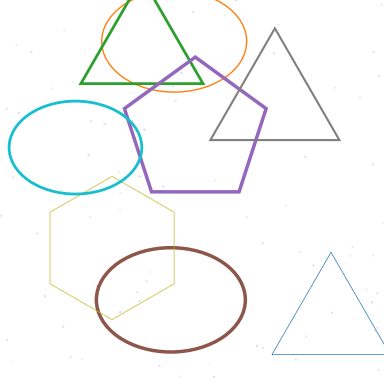[{"shape": "triangle", "thickness": 0.5, "radius": 0.89, "center": [0.86, 0.167]}, {"shape": "oval", "thickness": 1, "radius": 0.94, "center": [0.452, 0.893]}, {"shape": "triangle", "thickness": 2, "radius": 0.92, "center": [0.369, 0.874]}, {"shape": "pentagon", "thickness": 2.5, "radius": 0.97, "center": [0.507, 0.658]}, {"shape": "oval", "thickness": 2.5, "radius": 0.97, "center": [0.444, 0.221]}, {"shape": "triangle", "thickness": 1.5, "radius": 0.97, "center": [0.714, 0.733]}, {"shape": "hexagon", "thickness": 0.5, "radius": 0.93, "center": [0.291, 0.356]}, {"shape": "oval", "thickness": 2, "radius": 0.86, "center": [0.196, 0.617]}]